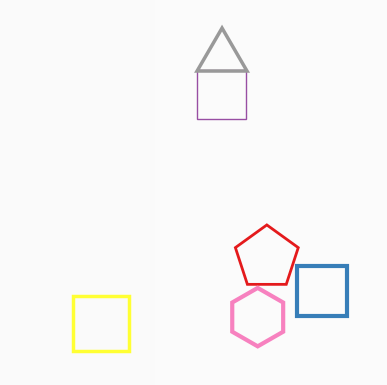[{"shape": "pentagon", "thickness": 2, "radius": 0.43, "center": [0.689, 0.33]}, {"shape": "square", "thickness": 3, "radius": 0.32, "center": [0.832, 0.244]}, {"shape": "square", "thickness": 1, "radius": 0.32, "center": [0.572, 0.754]}, {"shape": "square", "thickness": 2.5, "radius": 0.36, "center": [0.261, 0.16]}, {"shape": "hexagon", "thickness": 3, "radius": 0.38, "center": [0.665, 0.176]}, {"shape": "triangle", "thickness": 2.5, "radius": 0.37, "center": [0.573, 0.853]}]